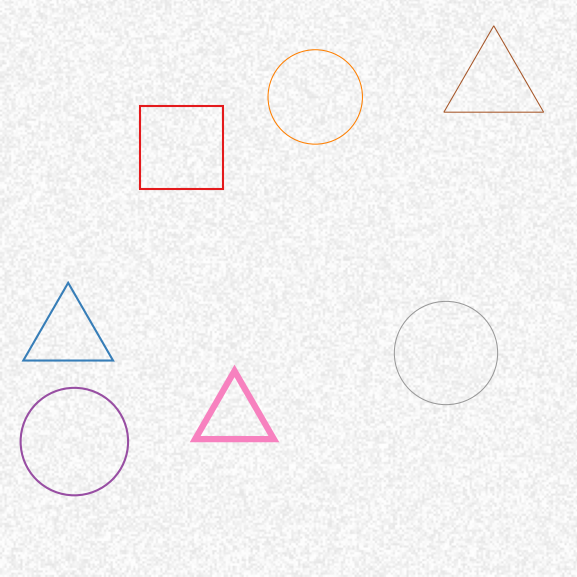[{"shape": "square", "thickness": 1, "radius": 0.36, "center": [0.314, 0.744]}, {"shape": "triangle", "thickness": 1, "radius": 0.45, "center": [0.118, 0.42]}, {"shape": "circle", "thickness": 1, "radius": 0.47, "center": [0.129, 0.234]}, {"shape": "circle", "thickness": 0.5, "radius": 0.41, "center": [0.546, 0.831]}, {"shape": "triangle", "thickness": 0.5, "radius": 0.5, "center": [0.855, 0.855]}, {"shape": "triangle", "thickness": 3, "radius": 0.39, "center": [0.406, 0.278]}, {"shape": "circle", "thickness": 0.5, "radius": 0.45, "center": [0.772, 0.388]}]